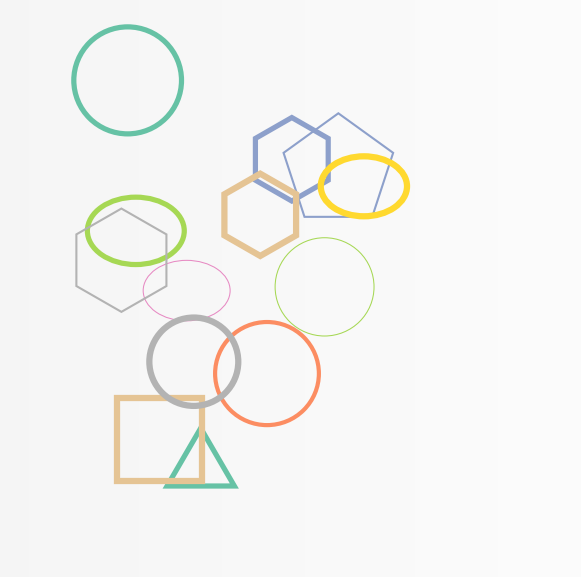[{"shape": "circle", "thickness": 2.5, "radius": 0.46, "center": [0.22, 0.86]}, {"shape": "triangle", "thickness": 2.5, "radius": 0.33, "center": [0.345, 0.191]}, {"shape": "circle", "thickness": 2, "radius": 0.45, "center": [0.459, 0.352]}, {"shape": "pentagon", "thickness": 1, "radius": 0.5, "center": [0.582, 0.704]}, {"shape": "hexagon", "thickness": 2.5, "radius": 0.36, "center": [0.502, 0.723]}, {"shape": "oval", "thickness": 0.5, "radius": 0.37, "center": [0.321, 0.496]}, {"shape": "circle", "thickness": 0.5, "radius": 0.43, "center": [0.558, 0.502]}, {"shape": "oval", "thickness": 2.5, "radius": 0.42, "center": [0.234, 0.599]}, {"shape": "oval", "thickness": 3, "radius": 0.37, "center": [0.626, 0.677]}, {"shape": "hexagon", "thickness": 3, "radius": 0.36, "center": [0.448, 0.627]}, {"shape": "square", "thickness": 3, "radius": 0.36, "center": [0.274, 0.238]}, {"shape": "circle", "thickness": 3, "radius": 0.38, "center": [0.333, 0.373]}, {"shape": "hexagon", "thickness": 1, "radius": 0.45, "center": [0.209, 0.549]}]